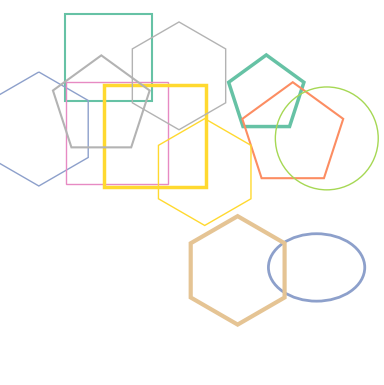[{"shape": "pentagon", "thickness": 2.5, "radius": 0.51, "center": [0.692, 0.754]}, {"shape": "square", "thickness": 1.5, "radius": 0.56, "center": [0.282, 0.85]}, {"shape": "pentagon", "thickness": 1.5, "radius": 0.69, "center": [0.76, 0.649]}, {"shape": "oval", "thickness": 2, "radius": 0.63, "center": [0.822, 0.305]}, {"shape": "hexagon", "thickness": 1, "radius": 0.74, "center": [0.101, 0.665]}, {"shape": "square", "thickness": 1, "radius": 0.66, "center": [0.305, 0.655]}, {"shape": "circle", "thickness": 1, "radius": 0.67, "center": [0.849, 0.64]}, {"shape": "square", "thickness": 2.5, "radius": 0.66, "center": [0.402, 0.647]}, {"shape": "hexagon", "thickness": 1, "radius": 0.69, "center": [0.532, 0.553]}, {"shape": "hexagon", "thickness": 3, "radius": 0.7, "center": [0.617, 0.298]}, {"shape": "pentagon", "thickness": 1.5, "radius": 0.66, "center": [0.263, 0.724]}, {"shape": "hexagon", "thickness": 1, "radius": 0.7, "center": [0.465, 0.803]}]